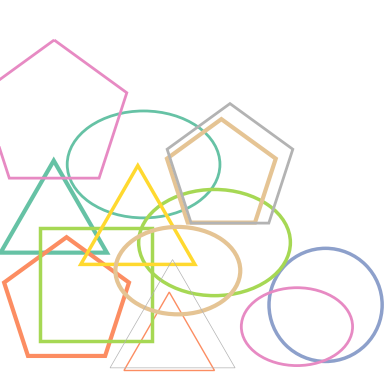[{"shape": "triangle", "thickness": 3, "radius": 0.8, "center": [0.14, 0.423]}, {"shape": "oval", "thickness": 2, "radius": 0.99, "center": [0.373, 0.573]}, {"shape": "triangle", "thickness": 1, "radius": 0.68, "center": [0.44, 0.106]}, {"shape": "pentagon", "thickness": 3, "radius": 0.85, "center": [0.173, 0.213]}, {"shape": "circle", "thickness": 2.5, "radius": 0.73, "center": [0.846, 0.208]}, {"shape": "oval", "thickness": 2, "radius": 0.72, "center": [0.771, 0.152]}, {"shape": "pentagon", "thickness": 2, "radius": 0.99, "center": [0.141, 0.698]}, {"shape": "oval", "thickness": 2.5, "radius": 0.99, "center": [0.557, 0.37]}, {"shape": "square", "thickness": 2.5, "radius": 0.73, "center": [0.249, 0.262]}, {"shape": "triangle", "thickness": 2.5, "radius": 0.86, "center": [0.358, 0.399]}, {"shape": "oval", "thickness": 3, "radius": 0.81, "center": [0.462, 0.297]}, {"shape": "pentagon", "thickness": 3, "radius": 0.74, "center": [0.575, 0.542]}, {"shape": "pentagon", "thickness": 2, "radius": 0.86, "center": [0.597, 0.559]}, {"shape": "triangle", "thickness": 0.5, "radius": 0.94, "center": [0.448, 0.138]}]